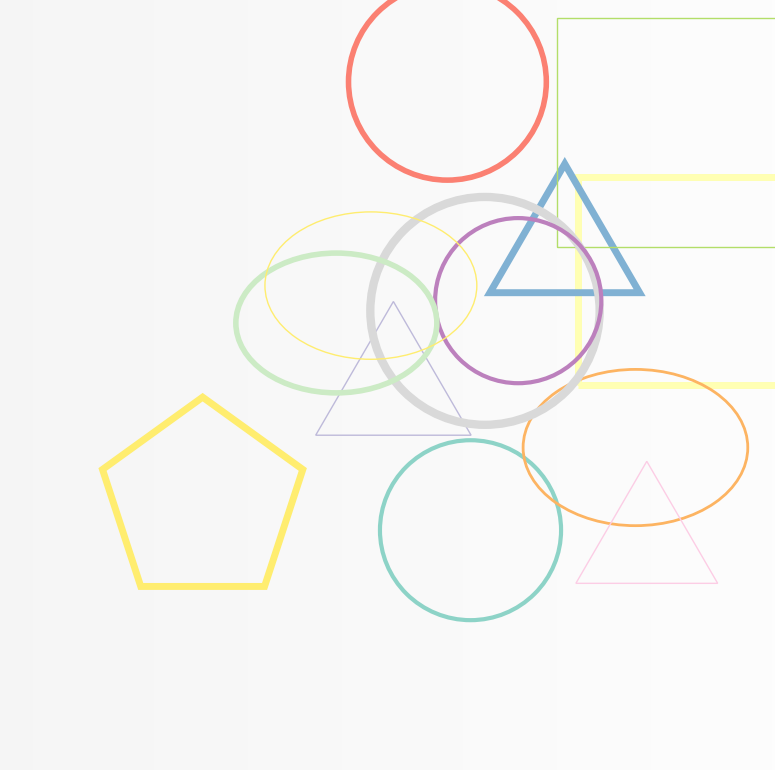[{"shape": "circle", "thickness": 1.5, "radius": 0.58, "center": [0.607, 0.311]}, {"shape": "square", "thickness": 2.5, "radius": 0.68, "center": [0.88, 0.635]}, {"shape": "triangle", "thickness": 0.5, "radius": 0.58, "center": [0.508, 0.493]}, {"shape": "circle", "thickness": 2, "radius": 0.64, "center": [0.577, 0.894]}, {"shape": "triangle", "thickness": 2.5, "radius": 0.56, "center": [0.729, 0.676]}, {"shape": "oval", "thickness": 1, "radius": 0.72, "center": [0.82, 0.419]}, {"shape": "square", "thickness": 0.5, "radius": 0.74, "center": [0.868, 0.828]}, {"shape": "triangle", "thickness": 0.5, "radius": 0.53, "center": [0.835, 0.295]}, {"shape": "circle", "thickness": 3, "radius": 0.74, "center": [0.626, 0.596]}, {"shape": "circle", "thickness": 1.5, "radius": 0.54, "center": [0.669, 0.61]}, {"shape": "oval", "thickness": 2, "radius": 0.65, "center": [0.434, 0.581]}, {"shape": "pentagon", "thickness": 2.5, "radius": 0.68, "center": [0.261, 0.348]}, {"shape": "oval", "thickness": 0.5, "radius": 0.68, "center": [0.479, 0.629]}]